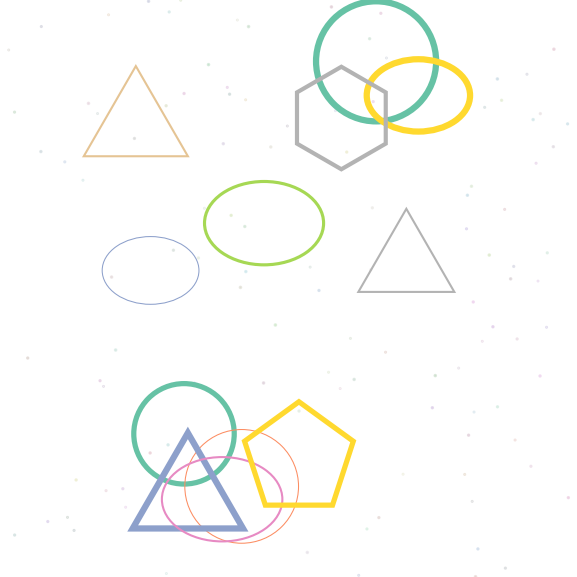[{"shape": "circle", "thickness": 2.5, "radius": 0.43, "center": [0.319, 0.248]}, {"shape": "circle", "thickness": 3, "radius": 0.52, "center": [0.651, 0.893]}, {"shape": "circle", "thickness": 0.5, "radius": 0.49, "center": [0.418, 0.157]}, {"shape": "triangle", "thickness": 3, "radius": 0.55, "center": [0.325, 0.139]}, {"shape": "oval", "thickness": 0.5, "radius": 0.42, "center": [0.261, 0.531]}, {"shape": "oval", "thickness": 1, "radius": 0.52, "center": [0.385, 0.135]}, {"shape": "oval", "thickness": 1.5, "radius": 0.52, "center": [0.457, 0.613]}, {"shape": "pentagon", "thickness": 2.5, "radius": 0.49, "center": [0.518, 0.204]}, {"shape": "oval", "thickness": 3, "radius": 0.45, "center": [0.724, 0.834]}, {"shape": "triangle", "thickness": 1, "radius": 0.52, "center": [0.235, 0.781]}, {"shape": "triangle", "thickness": 1, "radius": 0.48, "center": [0.704, 0.542]}, {"shape": "hexagon", "thickness": 2, "radius": 0.44, "center": [0.591, 0.795]}]